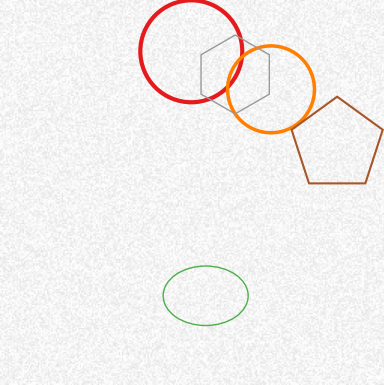[{"shape": "circle", "thickness": 3, "radius": 0.66, "center": [0.497, 0.867]}, {"shape": "oval", "thickness": 1, "radius": 0.55, "center": [0.534, 0.232]}, {"shape": "circle", "thickness": 2.5, "radius": 0.56, "center": [0.704, 0.768]}, {"shape": "pentagon", "thickness": 1.5, "radius": 0.62, "center": [0.876, 0.624]}, {"shape": "hexagon", "thickness": 1, "radius": 0.51, "center": [0.611, 0.807]}]